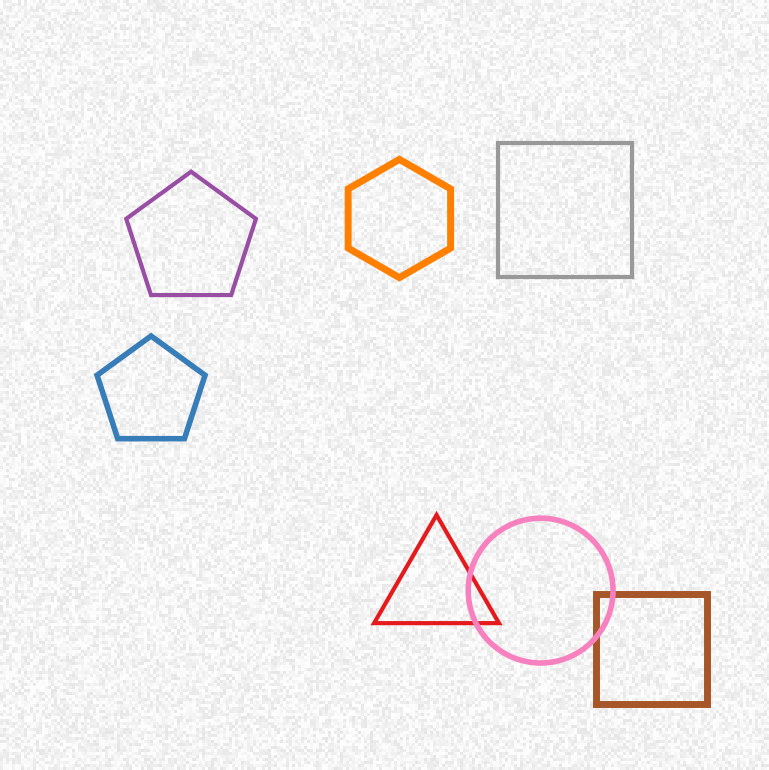[{"shape": "triangle", "thickness": 1.5, "radius": 0.47, "center": [0.567, 0.238]}, {"shape": "pentagon", "thickness": 2, "radius": 0.37, "center": [0.196, 0.49]}, {"shape": "pentagon", "thickness": 1.5, "radius": 0.44, "center": [0.248, 0.688]}, {"shape": "hexagon", "thickness": 2.5, "radius": 0.38, "center": [0.519, 0.716]}, {"shape": "square", "thickness": 2.5, "radius": 0.36, "center": [0.846, 0.157]}, {"shape": "circle", "thickness": 2, "radius": 0.47, "center": [0.702, 0.233]}, {"shape": "square", "thickness": 1.5, "radius": 0.43, "center": [0.733, 0.727]}]